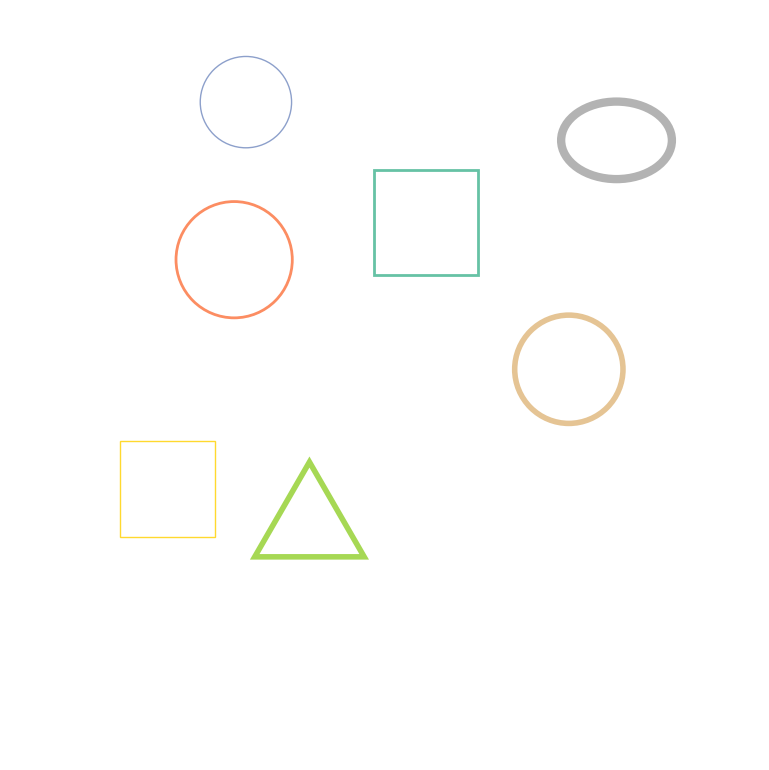[{"shape": "square", "thickness": 1, "radius": 0.34, "center": [0.553, 0.711]}, {"shape": "circle", "thickness": 1, "radius": 0.38, "center": [0.304, 0.663]}, {"shape": "circle", "thickness": 0.5, "radius": 0.3, "center": [0.319, 0.867]}, {"shape": "triangle", "thickness": 2, "radius": 0.41, "center": [0.402, 0.318]}, {"shape": "square", "thickness": 0.5, "radius": 0.31, "center": [0.218, 0.365]}, {"shape": "circle", "thickness": 2, "radius": 0.35, "center": [0.739, 0.52]}, {"shape": "oval", "thickness": 3, "radius": 0.36, "center": [0.801, 0.818]}]